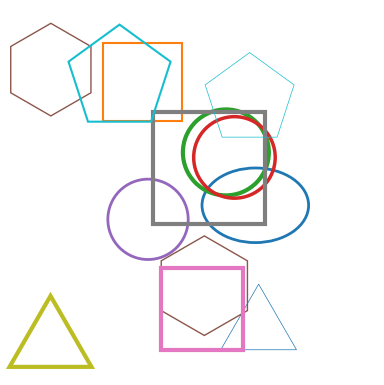[{"shape": "triangle", "thickness": 0.5, "radius": 0.57, "center": [0.672, 0.148]}, {"shape": "oval", "thickness": 2, "radius": 0.69, "center": [0.663, 0.467]}, {"shape": "square", "thickness": 1.5, "radius": 0.51, "center": [0.369, 0.787]}, {"shape": "circle", "thickness": 3, "radius": 0.56, "center": [0.587, 0.604]}, {"shape": "circle", "thickness": 2.5, "radius": 0.53, "center": [0.609, 0.591]}, {"shape": "circle", "thickness": 2, "radius": 0.52, "center": [0.384, 0.43]}, {"shape": "hexagon", "thickness": 1, "radius": 0.6, "center": [0.132, 0.819]}, {"shape": "hexagon", "thickness": 1, "radius": 0.65, "center": [0.531, 0.258]}, {"shape": "square", "thickness": 3, "radius": 0.53, "center": [0.524, 0.197]}, {"shape": "square", "thickness": 3, "radius": 0.73, "center": [0.542, 0.563]}, {"shape": "triangle", "thickness": 3, "radius": 0.61, "center": [0.131, 0.109]}, {"shape": "pentagon", "thickness": 1.5, "radius": 0.7, "center": [0.311, 0.797]}, {"shape": "pentagon", "thickness": 0.5, "radius": 0.61, "center": [0.648, 0.742]}]